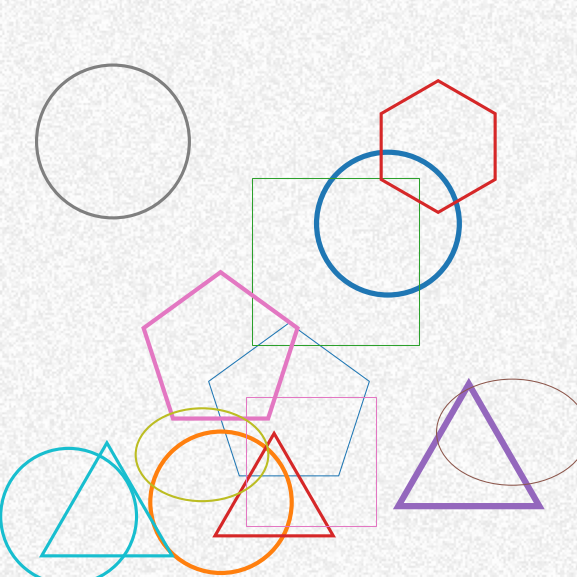[{"shape": "pentagon", "thickness": 0.5, "radius": 0.73, "center": [0.5, 0.294]}, {"shape": "circle", "thickness": 2.5, "radius": 0.62, "center": [0.672, 0.612]}, {"shape": "circle", "thickness": 2, "radius": 0.61, "center": [0.383, 0.129]}, {"shape": "square", "thickness": 0.5, "radius": 0.72, "center": [0.581, 0.546]}, {"shape": "triangle", "thickness": 1.5, "radius": 0.59, "center": [0.475, 0.13]}, {"shape": "hexagon", "thickness": 1.5, "radius": 0.57, "center": [0.759, 0.745]}, {"shape": "triangle", "thickness": 3, "radius": 0.7, "center": [0.812, 0.193]}, {"shape": "oval", "thickness": 0.5, "radius": 0.66, "center": [0.887, 0.251]}, {"shape": "square", "thickness": 0.5, "radius": 0.56, "center": [0.538, 0.2]}, {"shape": "pentagon", "thickness": 2, "radius": 0.7, "center": [0.382, 0.388]}, {"shape": "circle", "thickness": 1.5, "radius": 0.66, "center": [0.196, 0.754]}, {"shape": "oval", "thickness": 1, "radius": 0.57, "center": [0.35, 0.212]}, {"shape": "circle", "thickness": 1.5, "radius": 0.59, "center": [0.119, 0.105]}, {"shape": "triangle", "thickness": 1.5, "radius": 0.65, "center": [0.185, 0.102]}]